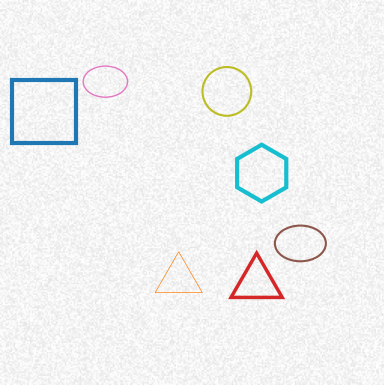[{"shape": "square", "thickness": 3, "radius": 0.41, "center": [0.114, 0.71]}, {"shape": "triangle", "thickness": 0.5, "radius": 0.35, "center": [0.464, 0.275]}, {"shape": "triangle", "thickness": 2.5, "radius": 0.38, "center": [0.667, 0.266]}, {"shape": "oval", "thickness": 1.5, "radius": 0.33, "center": [0.78, 0.368]}, {"shape": "oval", "thickness": 1, "radius": 0.29, "center": [0.274, 0.788]}, {"shape": "circle", "thickness": 1.5, "radius": 0.32, "center": [0.589, 0.763]}, {"shape": "hexagon", "thickness": 3, "radius": 0.37, "center": [0.68, 0.55]}]